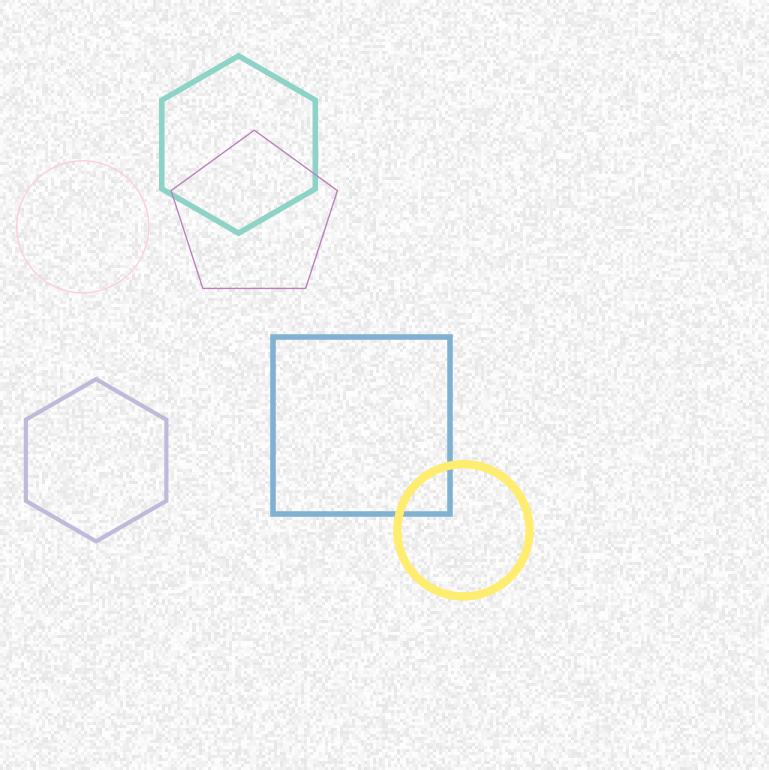[{"shape": "hexagon", "thickness": 2, "radius": 0.58, "center": [0.31, 0.812]}, {"shape": "hexagon", "thickness": 1.5, "radius": 0.53, "center": [0.125, 0.402]}, {"shape": "square", "thickness": 2, "radius": 0.57, "center": [0.47, 0.448]}, {"shape": "circle", "thickness": 0.5, "radius": 0.43, "center": [0.108, 0.705]}, {"shape": "pentagon", "thickness": 0.5, "radius": 0.57, "center": [0.33, 0.717]}, {"shape": "circle", "thickness": 3, "radius": 0.43, "center": [0.602, 0.311]}]